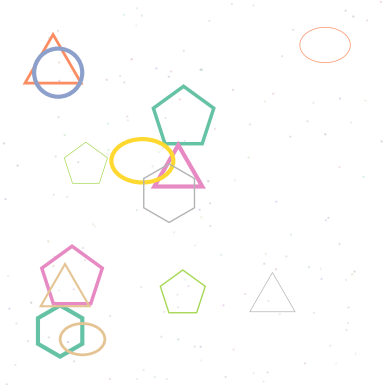[{"shape": "pentagon", "thickness": 2.5, "radius": 0.41, "center": [0.477, 0.693]}, {"shape": "hexagon", "thickness": 3, "radius": 0.33, "center": [0.156, 0.14]}, {"shape": "triangle", "thickness": 2, "radius": 0.42, "center": [0.138, 0.826]}, {"shape": "oval", "thickness": 0.5, "radius": 0.33, "center": [0.844, 0.883]}, {"shape": "circle", "thickness": 3, "radius": 0.31, "center": [0.151, 0.811]}, {"shape": "pentagon", "thickness": 2.5, "radius": 0.41, "center": [0.187, 0.278]}, {"shape": "triangle", "thickness": 3, "radius": 0.36, "center": [0.463, 0.551]}, {"shape": "pentagon", "thickness": 1, "radius": 0.31, "center": [0.475, 0.237]}, {"shape": "pentagon", "thickness": 0.5, "radius": 0.3, "center": [0.223, 0.572]}, {"shape": "oval", "thickness": 3, "radius": 0.4, "center": [0.37, 0.582]}, {"shape": "triangle", "thickness": 1.5, "radius": 0.37, "center": [0.169, 0.241]}, {"shape": "oval", "thickness": 2, "radius": 0.29, "center": [0.214, 0.119]}, {"shape": "triangle", "thickness": 0.5, "radius": 0.34, "center": [0.708, 0.224]}, {"shape": "hexagon", "thickness": 1, "radius": 0.38, "center": [0.439, 0.498]}]